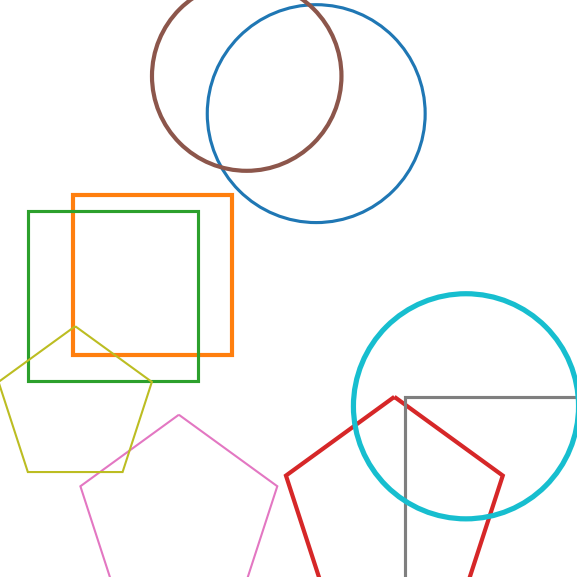[{"shape": "circle", "thickness": 1.5, "radius": 0.94, "center": [0.548, 0.802]}, {"shape": "square", "thickness": 2, "radius": 0.69, "center": [0.264, 0.523]}, {"shape": "square", "thickness": 1.5, "radius": 0.74, "center": [0.196, 0.487]}, {"shape": "pentagon", "thickness": 2, "radius": 0.99, "center": [0.683, 0.115]}, {"shape": "circle", "thickness": 2, "radius": 0.82, "center": [0.427, 0.867]}, {"shape": "pentagon", "thickness": 1, "radius": 0.9, "center": [0.31, 0.102]}, {"shape": "square", "thickness": 1.5, "radius": 0.88, "center": [0.877, 0.136]}, {"shape": "pentagon", "thickness": 1, "radius": 0.7, "center": [0.13, 0.295]}, {"shape": "circle", "thickness": 2.5, "radius": 0.97, "center": [0.807, 0.296]}]